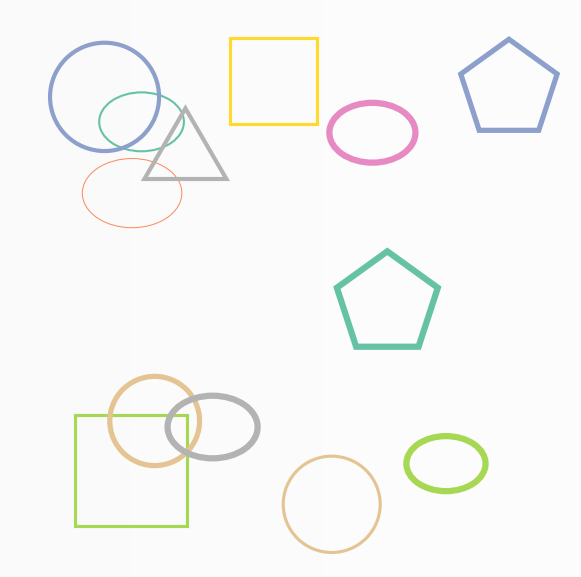[{"shape": "oval", "thickness": 1, "radius": 0.36, "center": [0.244, 0.788]}, {"shape": "pentagon", "thickness": 3, "radius": 0.46, "center": [0.666, 0.473]}, {"shape": "oval", "thickness": 0.5, "radius": 0.43, "center": [0.227, 0.665]}, {"shape": "circle", "thickness": 2, "radius": 0.47, "center": [0.18, 0.831]}, {"shape": "pentagon", "thickness": 2.5, "radius": 0.44, "center": [0.876, 0.844]}, {"shape": "oval", "thickness": 3, "radius": 0.37, "center": [0.641, 0.769]}, {"shape": "square", "thickness": 1.5, "radius": 0.48, "center": [0.225, 0.184]}, {"shape": "oval", "thickness": 3, "radius": 0.34, "center": [0.767, 0.196]}, {"shape": "square", "thickness": 1.5, "radius": 0.37, "center": [0.471, 0.859]}, {"shape": "circle", "thickness": 2.5, "radius": 0.39, "center": [0.266, 0.27]}, {"shape": "circle", "thickness": 1.5, "radius": 0.42, "center": [0.571, 0.126]}, {"shape": "oval", "thickness": 3, "radius": 0.39, "center": [0.366, 0.26]}, {"shape": "triangle", "thickness": 2, "radius": 0.41, "center": [0.319, 0.73]}]